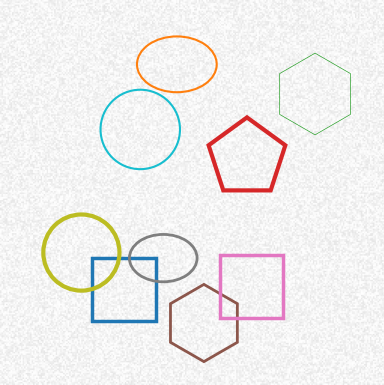[{"shape": "square", "thickness": 2.5, "radius": 0.41, "center": [0.322, 0.247]}, {"shape": "oval", "thickness": 1.5, "radius": 0.52, "center": [0.459, 0.833]}, {"shape": "hexagon", "thickness": 0.5, "radius": 0.53, "center": [0.818, 0.756]}, {"shape": "pentagon", "thickness": 3, "radius": 0.52, "center": [0.642, 0.59]}, {"shape": "hexagon", "thickness": 2, "radius": 0.5, "center": [0.53, 0.161]}, {"shape": "square", "thickness": 2.5, "radius": 0.41, "center": [0.653, 0.256]}, {"shape": "oval", "thickness": 2, "radius": 0.44, "center": [0.424, 0.33]}, {"shape": "circle", "thickness": 3, "radius": 0.49, "center": [0.211, 0.344]}, {"shape": "circle", "thickness": 1.5, "radius": 0.52, "center": [0.364, 0.664]}]